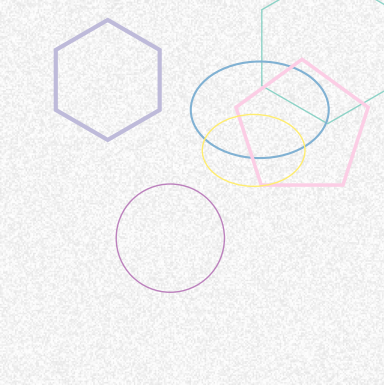[{"shape": "hexagon", "thickness": 1, "radius": 0.99, "center": [0.851, 0.876]}, {"shape": "hexagon", "thickness": 3, "radius": 0.78, "center": [0.28, 0.792]}, {"shape": "oval", "thickness": 1.5, "radius": 0.9, "center": [0.675, 0.715]}, {"shape": "pentagon", "thickness": 2.5, "radius": 0.9, "center": [0.785, 0.665]}, {"shape": "circle", "thickness": 1, "radius": 0.7, "center": [0.442, 0.381]}, {"shape": "oval", "thickness": 1, "radius": 0.67, "center": [0.659, 0.609]}]